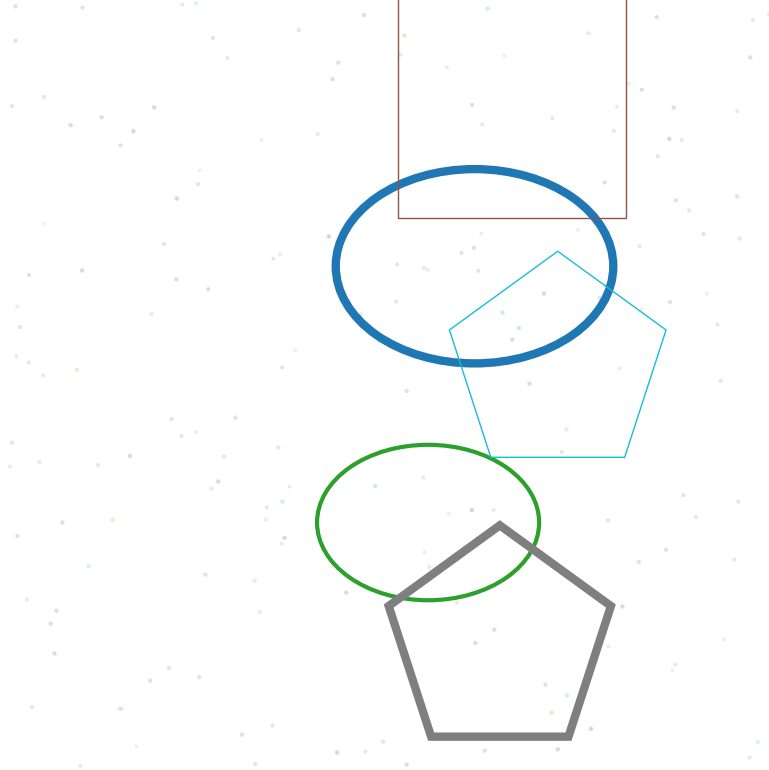[{"shape": "oval", "thickness": 3, "radius": 0.9, "center": [0.616, 0.654]}, {"shape": "oval", "thickness": 1.5, "radius": 0.72, "center": [0.556, 0.321]}, {"shape": "square", "thickness": 0.5, "radius": 0.74, "center": [0.665, 0.865]}, {"shape": "pentagon", "thickness": 3, "radius": 0.76, "center": [0.649, 0.166]}, {"shape": "pentagon", "thickness": 0.5, "radius": 0.74, "center": [0.724, 0.526]}]